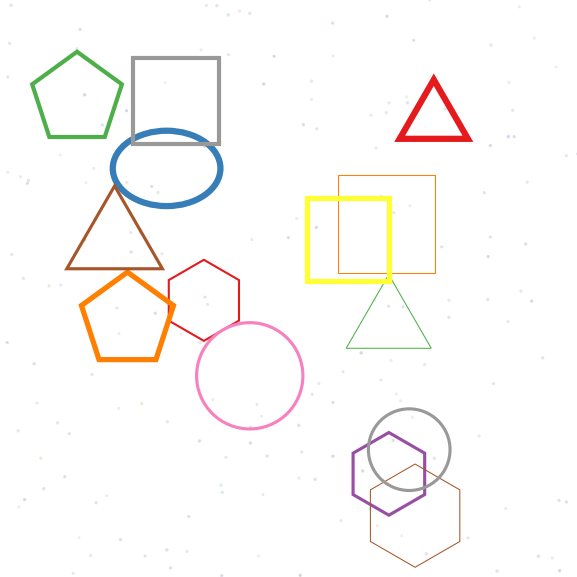[{"shape": "hexagon", "thickness": 1, "radius": 0.35, "center": [0.353, 0.479]}, {"shape": "triangle", "thickness": 3, "radius": 0.34, "center": [0.751, 0.793]}, {"shape": "oval", "thickness": 3, "radius": 0.47, "center": [0.288, 0.708]}, {"shape": "triangle", "thickness": 0.5, "radius": 0.43, "center": [0.673, 0.439]}, {"shape": "pentagon", "thickness": 2, "radius": 0.41, "center": [0.133, 0.828]}, {"shape": "hexagon", "thickness": 1.5, "radius": 0.36, "center": [0.673, 0.179]}, {"shape": "square", "thickness": 0.5, "radius": 0.42, "center": [0.669, 0.611]}, {"shape": "pentagon", "thickness": 2.5, "radius": 0.42, "center": [0.221, 0.444]}, {"shape": "square", "thickness": 2.5, "radius": 0.36, "center": [0.603, 0.584]}, {"shape": "triangle", "thickness": 1.5, "radius": 0.48, "center": [0.198, 0.582]}, {"shape": "hexagon", "thickness": 0.5, "radius": 0.45, "center": [0.719, 0.106]}, {"shape": "circle", "thickness": 1.5, "radius": 0.46, "center": [0.432, 0.348]}, {"shape": "circle", "thickness": 1.5, "radius": 0.35, "center": [0.709, 0.22]}, {"shape": "square", "thickness": 2, "radius": 0.37, "center": [0.305, 0.825]}]